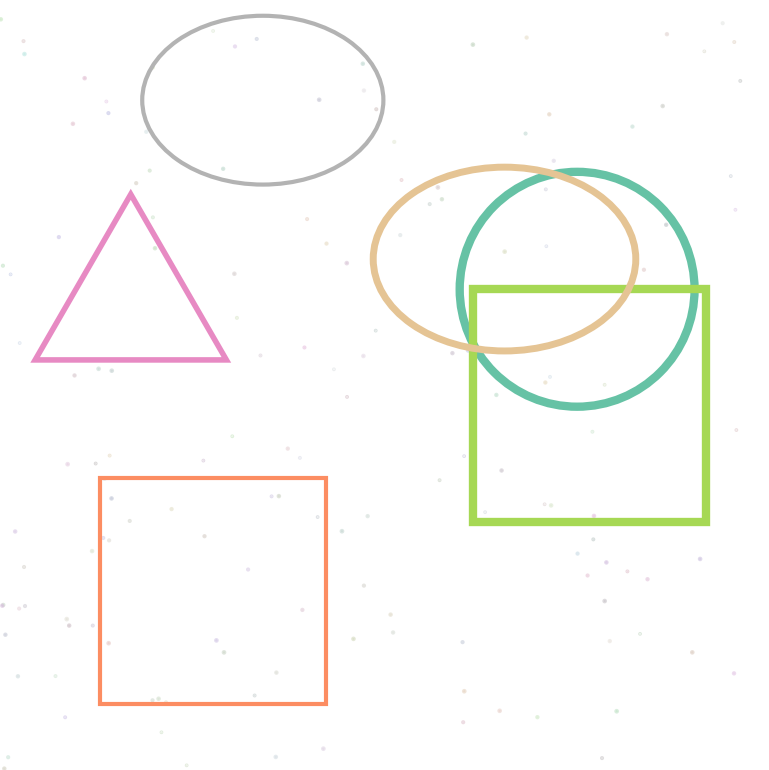[{"shape": "circle", "thickness": 3, "radius": 0.76, "center": [0.75, 0.624]}, {"shape": "square", "thickness": 1.5, "radius": 0.73, "center": [0.277, 0.232]}, {"shape": "triangle", "thickness": 2, "radius": 0.72, "center": [0.17, 0.604]}, {"shape": "square", "thickness": 3, "radius": 0.76, "center": [0.765, 0.473]}, {"shape": "oval", "thickness": 2.5, "radius": 0.85, "center": [0.655, 0.664]}, {"shape": "oval", "thickness": 1.5, "radius": 0.78, "center": [0.341, 0.87]}]